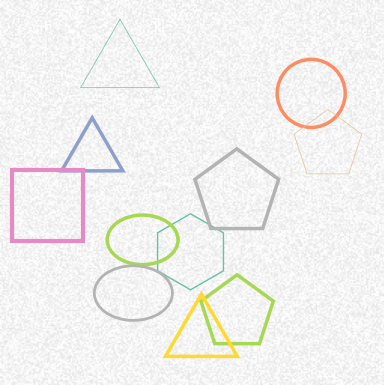[{"shape": "hexagon", "thickness": 1, "radius": 0.49, "center": [0.495, 0.346]}, {"shape": "triangle", "thickness": 0.5, "radius": 0.59, "center": [0.312, 0.831]}, {"shape": "circle", "thickness": 2.5, "radius": 0.44, "center": [0.808, 0.757]}, {"shape": "triangle", "thickness": 2.5, "radius": 0.46, "center": [0.239, 0.602]}, {"shape": "square", "thickness": 3, "radius": 0.46, "center": [0.123, 0.466]}, {"shape": "oval", "thickness": 2.5, "radius": 0.46, "center": [0.37, 0.377]}, {"shape": "pentagon", "thickness": 2.5, "radius": 0.49, "center": [0.616, 0.187]}, {"shape": "triangle", "thickness": 2.5, "radius": 0.54, "center": [0.523, 0.128]}, {"shape": "pentagon", "thickness": 0.5, "radius": 0.46, "center": [0.852, 0.623]}, {"shape": "oval", "thickness": 2, "radius": 0.51, "center": [0.346, 0.239]}, {"shape": "pentagon", "thickness": 2.5, "radius": 0.57, "center": [0.615, 0.499]}]